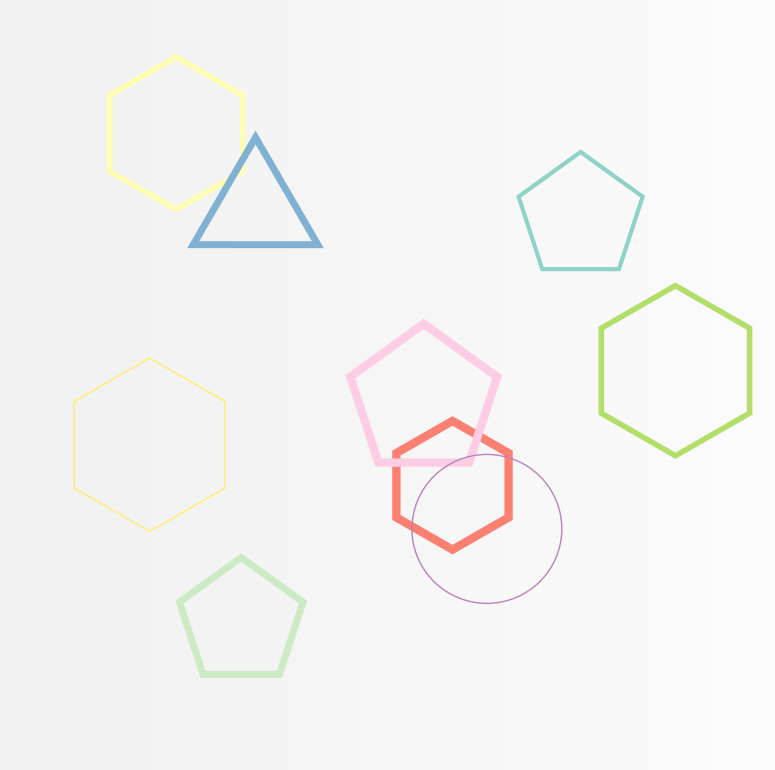[{"shape": "pentagon", "thickness": 1.5, "radius": 0.42, "center": [0.749, 0.719]}, {"shape": "hexagon", "thickness": 2, "radius": 0.49, "center": [0.227, 0.827]}, {"shape": "hexagon", "thickness": 3, "radius": 0.42, "center": [0.584, 0.37]}, {"shape": "triangle", "thickness": 2.5, "radius": 0.46, "center": [0.33, 0.729]}, {"shape": "hexagon", "thickness": 2, "radius": 0.55, "center": [0.872, 0.519]}, {"shape": "pentagon", "thickness": 3, "radius": 0.5, "center": [0.547, 0.48]}, {"shape": "circle", "thickness": 0.5, "radius": 0.48, "center": [0.628, 0.313]}, {"shape": "pentagon", "thickness": 2.5, "radius": 0.42, "center": [0.311, 0.192]}, {"shape": "hexagon", "thickness": 0.5, "radius": 0.56, "center": [0.193, 0.422]}]